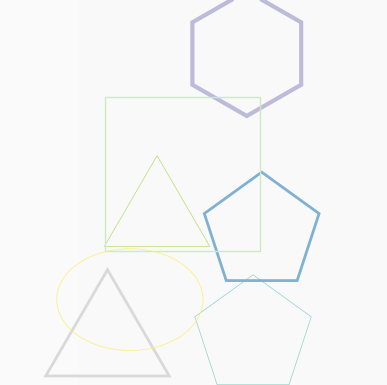[{"shape": "pentagon", "thickness": 0.5, "radius": 0.79, "center": [0.653, 0.128]}, {"shape": "hexagon", "thickness": 3, "radius": 0.81, "center": [0.637, 0.861]}, {"shape": "pentagon", "thickness": 2, "radius": 0.78, "center": [0.675, 0.397]}, {"shape": "triangle", "thickness": 0.5, "radius": 0.78, "center": [0.405, 0.439]}, {"shape": "triangle", "thickness": 2, "radius": 0.92, "center": [0.277, 0.115]}, {"shape": "square", "thickness": 1, "radius": 1.0, "center": [0.47, 0.549]}, {"shape": "oval", "thickness": 0.5, "radius": 0.94, "center": [0.335, 0.222]}]